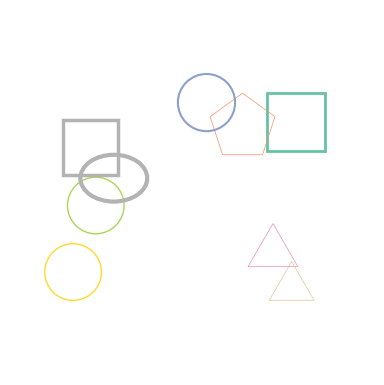[{"shape": "square", "thickness": 2, "radius": 0.38, "center": [0.769, 0.683]}, {"shape": "pentagon", "thickness": 0.5, "radius": 0.44, "center": [0.63, 0.67]}, {"shape": "circle", "thickness": 1.5, "radius": 0.37, "center": [0.536, 0.734]}, {"shape": "triangle", "thickness": 0.5, "radius": 0.37, "center": [0.709, 0.345]}, {"shape": "circle", "thickness": 1, "radius": 0.37, "center": [0.249, 0.466]}, {"shape": "circle", "thickness": 1, "radius": 0.37, "center": [0.19, 0.293]}, {"shape": "triangle", "thickness": 0.5, "radius": 0.34, "center": [0.758, 0.254]}, {"shape": "square", "thickness": 2.5, "radius": 0.36, "center": [0.236, 0.617]}, {"shape": "oval", "thickness": 3, "radius": 0.43, "center": [0.296, 0.537]}]